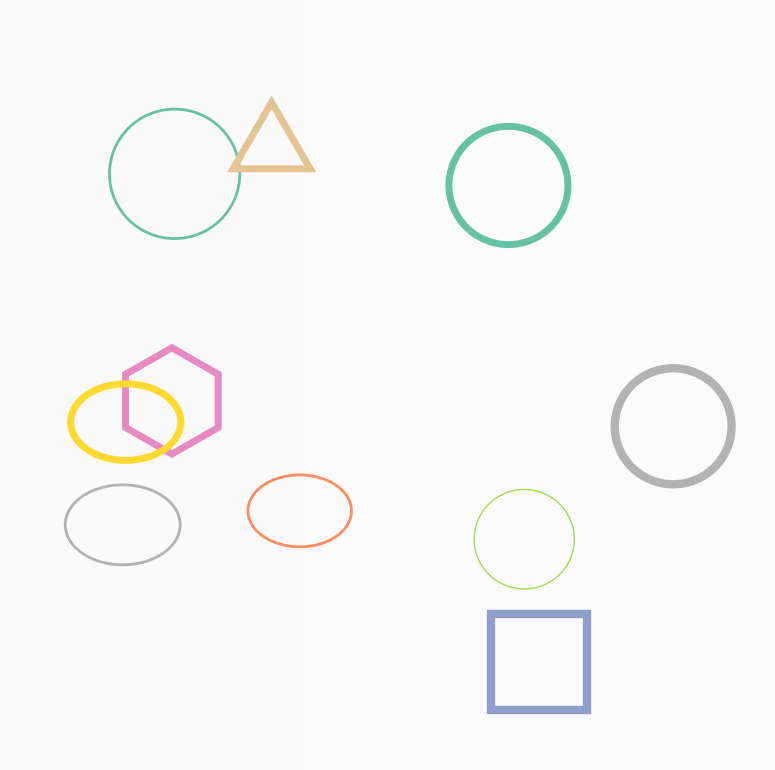[{"shape": "circle", "thickness": 1, "radius": 0.42, "center": [0.225, 0.774]}, {"shape": "circle", "thickness": 2.5, "radius": 0.38, "center": [0.656, 0.759]}, {"shape": "oval", "thickness": 1, "radius": 0.33, "center": [0.387, 0.337]}, {"shape": "square", "thickness": 3, "radius": 0.31, "center": [0.695, 0.14]}, {"shape": "hexagon", "thickness": 2.5, "radius": 0.35, "center": [0.222, 0.479]}, {"shape": "circle", "thickness": 0.5, "radius": 0.32, "center": [0.676, 0.3]}, {"shape": "oval", "thickness": 2.5, "radius": 0.36, "center": [0.162, 0.452]}, {"shape": "triangle", "thickness": 2.5, "radius": 0.29, "center": [0.351, 0.81]}, {"shape": "oval", "thickness": 1, "radius": 0.37, "center": [0.158, 0.318]}, {"shape": "circle", "thickness": 3, "radius": 0.38, "center": [0.869, 0.446]}]